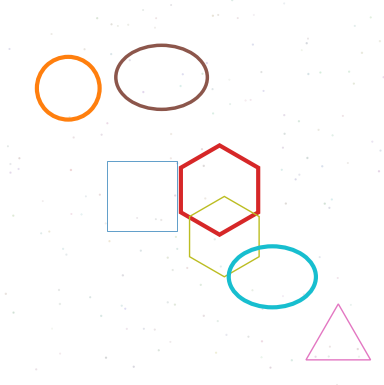[{"shape": "square", "thickness": 0.5, "radius": 0.46, "center": [0.369, 0.492]}, {"shape": "circle", "thickness": 3, "radius": 0.41, "center": [0.177, 0.771]}, {"shape": "hexagon", "thickness": 3, "radius": 0.58, "center": [0.57, 0.506]}, {"shape": "oval", "thickness": 2.5, "radius": 0.59, "center": [0.42, 0.799]}, {"shape": "triangle", "thickness": 1, "radius": 0.48, "center": [0.879, 0.114]}, {"shape": "hexagon", "thickness": 1, "radius": 0.52, "center": [0.583, 0.385]}, {"shape": "oval", "thickness": 3, "radius": 0.57, "center": [0.707, 0.281]}]